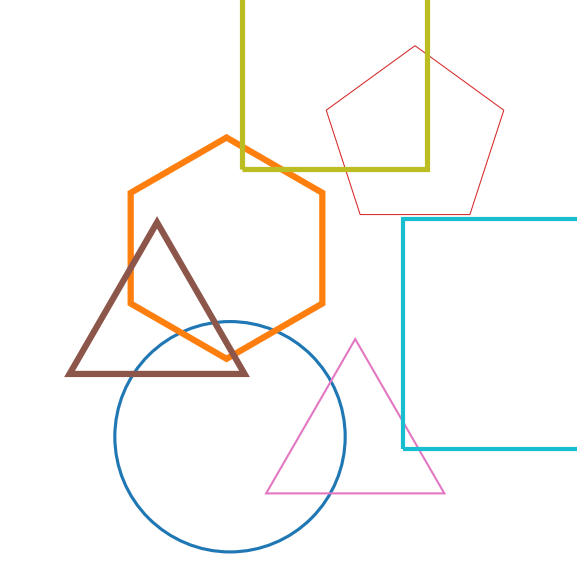[{"shape": "circle", "thickness": 1.5, "radius": 1.0, "center": [0.398, 0.243]}, {"shape": "hexagon", "thickness": 3, "radius": 0.96, "center": [0.392, 0.569]}, {"shape": "pentagon", "thickness": 0.5, "radius": 0.81, "center": [0.719, 0.758]}, {"shape": "triangle", "thickness": 3, "radius": 0.87, "center": [0.272, 0.439]}, {"shape": "triangle", "thickness": 1, "radius": 0.89, "center": [0.615, 0.234]}, {"shape": "square", "thickness": 2.5, "radius": 0.8, "center": [0.579, 0.866]}, {"shape": "square", "thickness": 2, "radius": 1.0, "center": [0.897, 0.42]}]